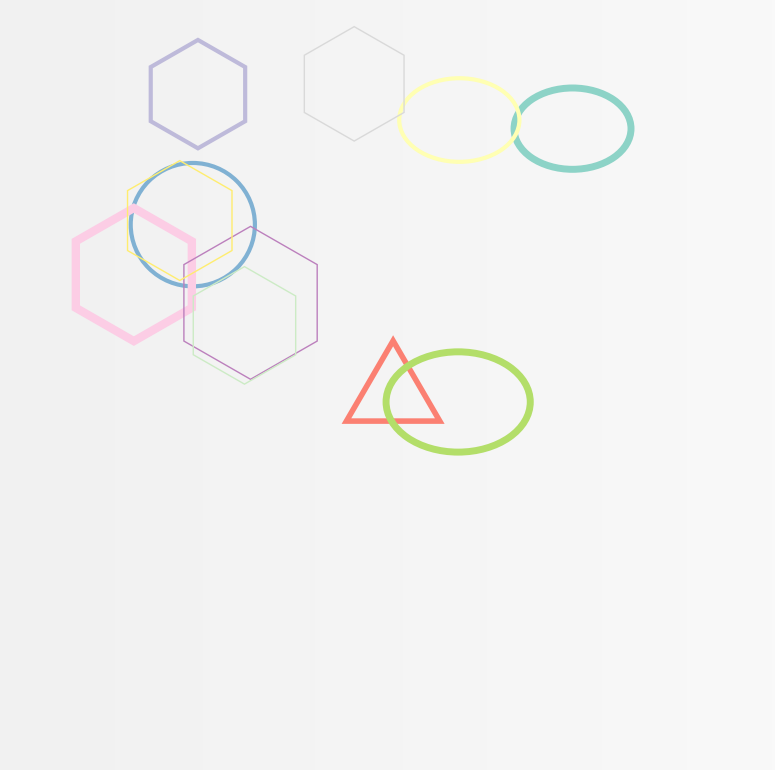[{"shape": "oval", "thickness": 2.5, "radius": 0.38, "center": [0.739, 0.833]}, {"shape": "oval", "thickness": 1.5, "radius": 0.39, "center": [0.593, 0.844]}, {"shape": "hexagon", "thickness": 1.5, "radius": 0.35, "center": [0.255, 0.878]}, {"shape": "triangle", "thickness": 2, "radius": 0.35, "center": [0.507, 0.488]}, {"shape": "circle", "thickness": 1.5, "radius": 0.4, "center": [0.249, 0.708]}, {"shape": "oval", "thickness": 2.5, "radius": 0.47, "center": [0.591, 0.478]}, {"shape": "hexagon", "thickness": 3, "radius": 0.43, "center": [0.173, 0.643]}, {"shape": "hexagon", "thickness": 0.5, "radius": 0.37, "center": [0.457, 0.891]}, {"shape": "hexagon", "thickness": 0.5, "radius": 0.5, "center": [0.323, 0.607]}, {"shape": "hexagon", "thickness": 0.5, "radius": 0.38, "center": [0.315, 0.577]}, {"shape": "hexagon", "thickness": 0.5, "radius": 0.39, "center": [0.232, 0.714]}]